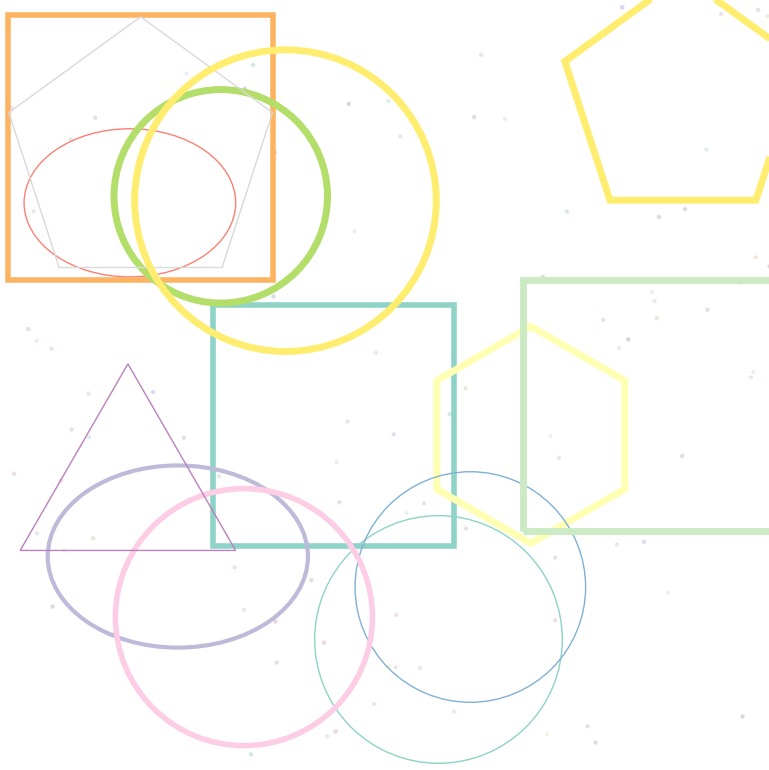[{"shape": "circle", "thickness": 0.5, "radius": 0.8, "center": [0.569, 0.17]}, {"shape": "square", "thickness": 2, "radius": 0.78, "center": [0.433, 0.448]}, {"shape": "hexagon", "thickness": 2.5, "radius": 0.7, "center": [0.689, 0.435]}, {"shape": "oval", "thickness": 1.5, "radius": 0.84, "center": [0.231, 0.277]}, {"shape": "oval", "thickness": 0.5, "radius": 0.69, "center": [0.169, 0.737]}, {"shape": "circle", "thickness": 0.5, "radius": 0.75, "center": [0.611, 0.238]}, {"shape": "square", "thickness": 2, "radius": 0.86, "center": [0.182, 0.808]}, {"shape": "circle", "thickness": 2.5, "radius": 0.69, "center": [0.287, 0.745]}, {"shape": "circle", "thickness": 2, "radius": 0.83, "center": [0.317, 0.199]}, {"shape": "pentagon", "thickness": 0.5, "radius": 0.9, "center": [0.183, 0.798]}, {"shape": "triangle", "thickness": 0.5, "radius": 0.81, "center": [0.166, 0.366]}, {"shape": "square", "thickness": 2.5, "radius": 0.82, "center": [0.842, 0.473]}, {"shape": "pentagon", "thickness": 2.5, "radius": 0.81, "center": [0.887, 0.87]}, {"shape": "circle", "thickness": 2.5, "radius": 0.98, "center": [0.371, 0.739]}]